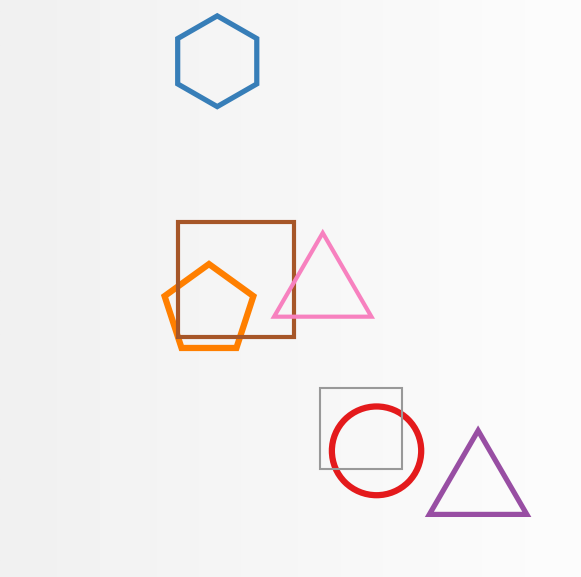[{"shape": "circle", "thickness": 3, "radius": 0.38, "center": [0.648, 0.218]}, {"shape": "hexagon", "thickness": 2.5, "radius": 0.39, "center": [0.374, 0.893]}, {"shape": "triangle", "thickness": 2.5, "radius": 0.48, "center": [0.823, 0.157]}, {"shape": "pentagon", "thickness": 3, "radius": 0.4, "center": [0.36, 0.462]}, {"shape": "square", "thickness": 2, "radius": 0.5, "center": [0.406, 0.516]}, {"shape": "triangle", "thickness": 2, "radius": 0.48, "center": [0.555, 0.499]}, {"shape": "square", "thickness": 1, "radius": 0.35, "center": [0.621, 0.257]}]